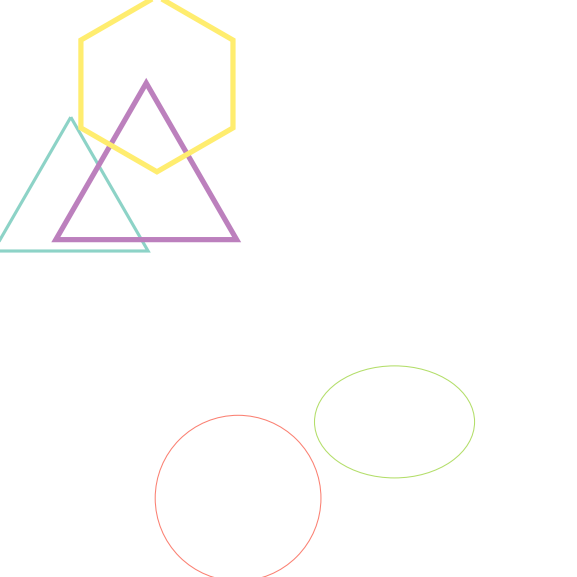[{"shape": "triangle", "thickness": 1.5, "radius": 0.77, "center": [0.123, 0.642]}, {"shape": "circle", "thickness": 0.5, "radius": 0.72, "center": [0.412, 0.136]}, {"shape": "oval", "thickness": 0.5, "radius": 0.69, "center": [0.683, 0.269]}, {"shape": "triangle", "thickness": 2.5, "radius": 0.9, "center": [0.253, 0.675]}, {"shape": "hexagon", "thickness": 2.5, "radius": 0.76, "center": [0.272, 0.854]}]